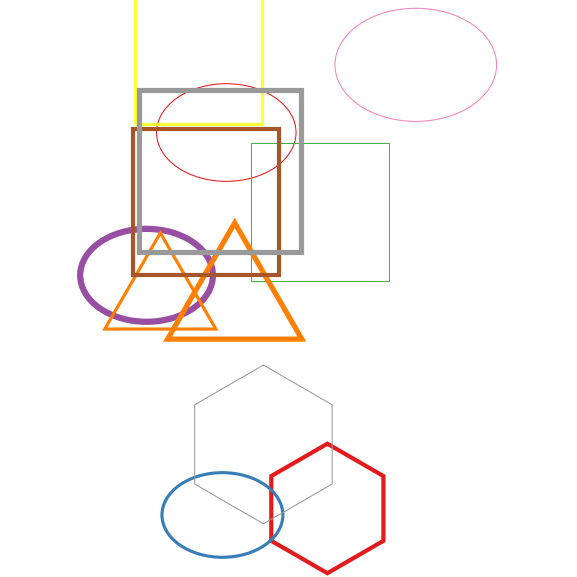[{"shape": "oval", "thickness": 0.5, "radius": 0.6, "center": [0.392, 0.77]}, {"shape": "hexagon", "thickness": 2, "radius": 0.56, "center": [0.567, 0.119]}, {"shape": "oval", "thickness": 1.5, "radius": 0.52, "center": [0.385, 0.107]}, {"shape": "square", "thickness": 0.5, "radius": 0.59, "center": [0.554, 0.632]}, {"shape": "oval", "thickness": 3, "radius": 0.57, "center": [0.254, 0.522]}, {"shape": "triangle", "thickness": 2.5, "radius": 0.67, "center": [0.406, 0.479]}, {"shape": "triangle", "thickness": 1.5, "radius": 0.55, "center": [0.278, 0.485]}, {"shape": "square", "thickness": 1.5, "radius": 0.55, "center": [0.345, 0.895]}, {"shape": "square", "thickness": 2, "radius": 0.63, "center": [0.357, 0.649]}, {"shape": "oval", "thickness": 0.5, "radius": 0.7, "center": [0.72, 0.887]}, {"shape": "square", "thickness": 2.5, "radius": 0.7, "center": [0.381, 0.704]}, {"shape": "hexagon", "thickness": 0.5, "radius": 0.69, "center": [0.456, 0.23]}]